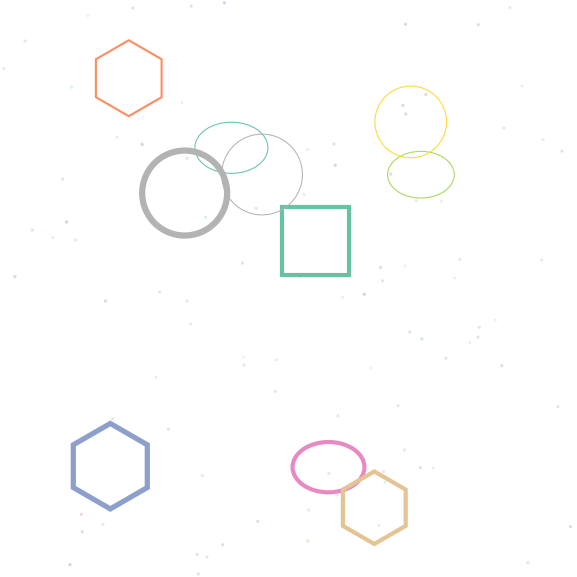[{"shape": "square", "thickness": 2, "radius": 0.29, "center": [0.547, 0.582]}, {"shape": "oval", "thickness": 0.5, "radius": 0.32, "center": [0.401, 0.743]}, {"shape": "hexagon", "thickness": 1, "radius": 0.33, "center": [0.223, 0.864]}, {"shape": "hexagon", "thickness": 2.5, "radius": 0.37, "center": [0.191, 0.192]}, {"shape": "oval", "thickness": 2, "radius": 0.31, "center": [0.569, 0.19]}, {"shape": "oval", "thickness": 0.5, "radius": 0.29, "center": [0.729, 0.697]}, {"shape": "circle", "thickness": 0.5, "radius": 0.31, "center": [0.711, 0.788]}, {"shape": "hexagon", "thickness": 2, "radius": 0.31, "center": [0.648, 0.12]}, {"shape": "circle", "thickness": 3, "radius": 0.37, "center": [0.32, 0.665]}, {"shape": "circle", "thickness": 0.5, "radius": 0.35, "center": [0.454, 0.697]}]